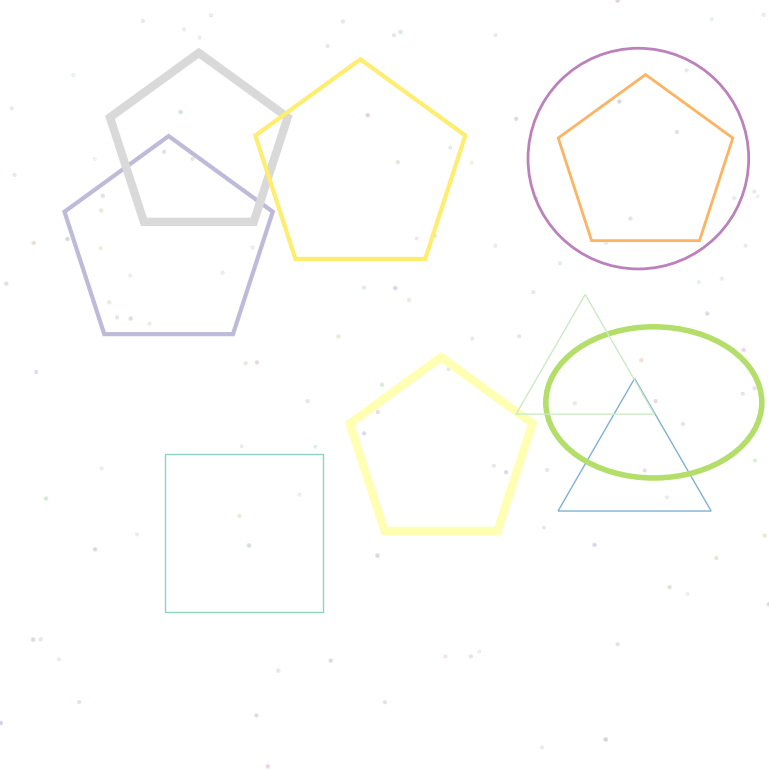[{"shape": "square", "thickness": 0.5, "radius": 0.51, "center": [0.317, 0.308]}, {"shape": "pentagon", "thickness": 3, "radius": 0.62, "center": [0.573, 0.411]}, {"shape": "pentagon", "thickness": 1.5, "radius": 0.71, "center": [0.219, 0.681]}, {"shape": "triangle", "thickness": 0.5, "radius": 0.57, "center": [0.824, 0.394]}, {"shape": "pentagon", "thickness": 1, "radius": 0.6, "center": [0.838, 0.784]}, {"shape": "oval", "thickness": 2, "radius": 0.7, "center": [0.849, 0.477]}, {"shape": "pentagon", "thickness": 3, "radius": 0.61, "center": [0.258, 0.81]}, {"shape": "circle", "thickness": 1, "radius": 0.72, "center": [0.829, 0.794]}, {"shape": "triangle", "thickness": 0.5, "radius": 0.52, "center": [0.76, 0.514]}, {"shape": "pentagon", "thickness": 1.5, "radius": 0.72, "center": [0.468, 0.78]}]